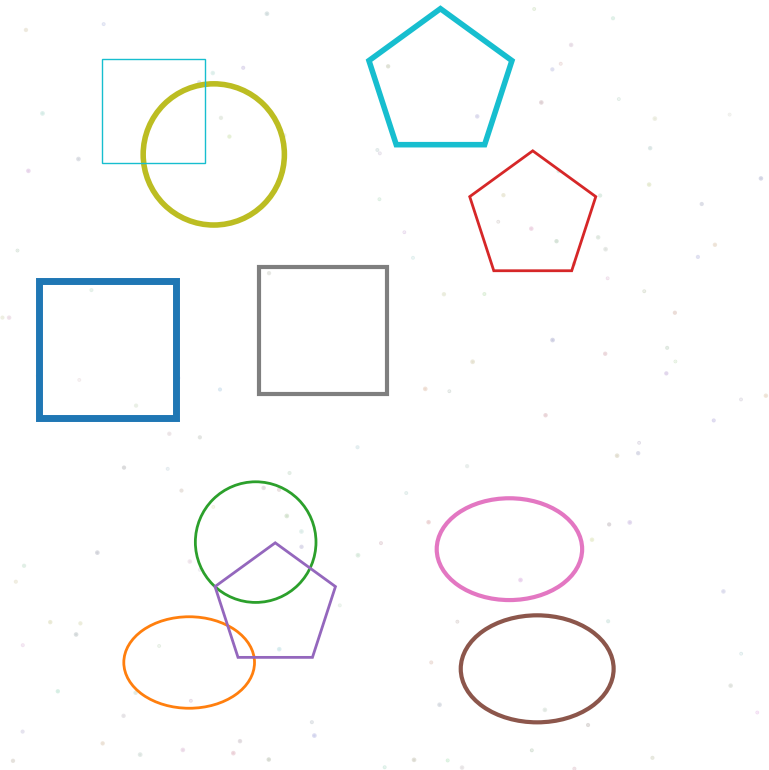[{"shape": "square", "thickness": 2.5, "radius": 0.44, "center": [0.139, 0.546]}, {"shape": "oval", "thickness": 1, "radius": 0.42, "center": [0.246, 0.14]}, {"shape": "circle", "thickness": 1, "radius": 0.39, "center": [0.332, 0.296]}, {"shape": "pentagon", "thickness": 1, "radius": 0.43, "center": [0.692, 0.718]}, {"shape": "pentagon", "thickness": 1, "radius": 0.41, "center": [0.357, 0.213]}, {"shape": "oval", "thickness": 1.5, "radius": 0.5, "center": [0.698, 0.131]}, {"shape": "oval", "thickness": 1.5, "radius": 0.47, "center": [0.662, 0.287]}, {"shape": "square", "thickness": 1.5, "radius": 0.41, "center": [0.42, 0.571]}, {"shape": "circle", "thickness": 2, "radius": 0.46, "center": [0.278, 0.799]}, {"shape": "pentagon", "thickness": 2, "radius": 0.49, "center": [0.572, 0.891]}, {"shape": "square", "thickness": 0.5, "radius": 0.34, "center": [0.199, 0.856]}]